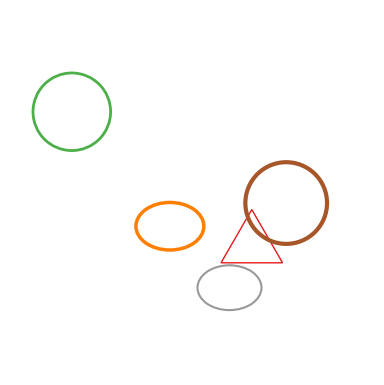[{"shape": "triangle", "thickness": 1, "radius": 0.46, "center": [0.654, 0.364]}, {"shape": "circle", "thickness": 2, "radius": 0.5, "center": [0.187, 0.71]}, {"shape": "oval", "thickness": 2.5, "radius": 0.44, "center": [0.441, 0.412]}, {"shape": "circle", "thickness": 3, "radius": 0.53, "center": [0.743, 0.473]}, {"shape": "oval", "thickness": 1.5, "radius": 0.42, "center": [0.596, 0.253]}]